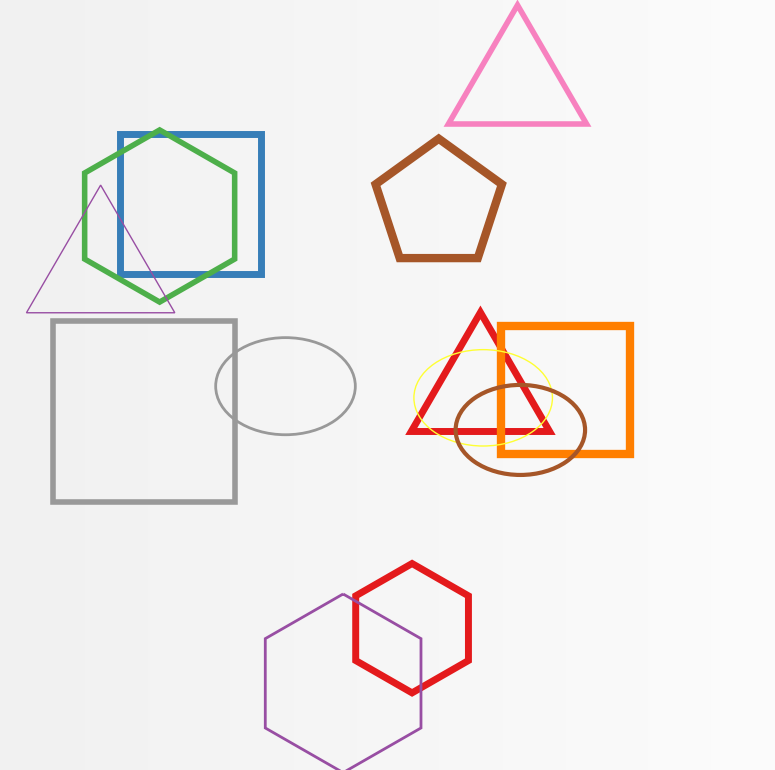[{"shape": "hexagon", "thickness": 2.5, "radius": 0.42, "center": [0.532, 0.184]}, {"shape": "triangle", "thickness": 2.5, "radius": 0.52, "center": [0.62, 0.491]}, {"shape": "square", "thickness": 2.5, "radius": 0.45, "center": [0.246, 0.735]}, {"shape": "hexagon", "thickness": 2, "radius": 0.56, "center": [0.206, 0.719]}, {"shape": "hexagon", "thickness": 1, "radius": 0.58, "center": [0.443, 0.113]}, {"shape": "triangle", "thickness": 0.5, "radius": 0.55, "center": [0.13, 0.649]}, {"shape": "square", "thickness": 3, "radius": 0.42, "center": [0.73, 0.493]}, {"shape": "oval", "thickness": 0.5, "radius": 0.45, "center": [0.623, 0.483]}, {"shape": "oval", "thickness": 1.5, "radius": 0.42, "center": [0.671, 0.442]}, {"shape": "pentagon", "thickness": 3, "radius": 0.43, "center": [0.566, 0.734]}, {"shape": "triangle", "thickness": 2, "radius": 0.51, "center": [0.668, 0.89]}, {"shape": "square", "thickness": 2, "radius": 0.59, "center": [0.186, 0.466]}, {"shape": "oval", "thickness": 1, "radius": 0.45, "center": [0.368, 0.498]}]